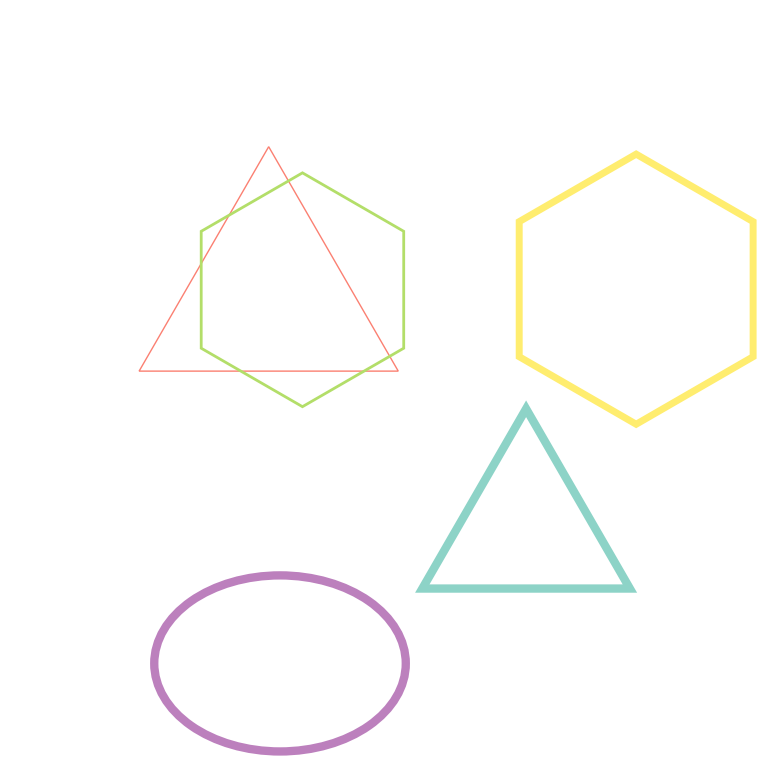[{"shape": "triangle", "thickness": 3, "radius": 0.78, "center": [0.683, 0.313]}, {"shape": "triangle", "thickness": 0.5, "radius": 0.97, "center": [0.349, 0.615]}, {"shape": "hexagon", "thickness": 1, "radius": 0.76, "center": [0.393, 0.624]}, {"shape": "oval", "thickness": 3, "radius": 0.82, "center": [0.364, 0.138]}, {"shape": "hexagon", "thickness": 2.5, "radius": 0.88, "center": [0.826, 0.624]}]